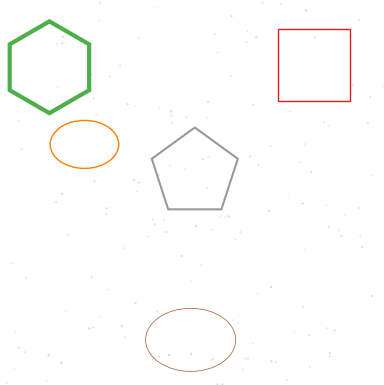[{"shape": "square", "thickness": 1, "radius": 0.47, "center": [0.816, 0.83]}, {"shape": "hexagon", "thickness": 3, "radius": 0.6, "center": [0.128, 0.825]}, {"shape": "oval", "thickness": 1, "radius": 0.45, "center": [0.219, 0.625]}, {"shape": "oval", "thickness": 0.5, "radius": 0.59, "center": [0.495, 0.117]}, {"shape": "pentagon", "thickness": 1.5, "radius": 0.59, "center": [0.506, 0.551]}]